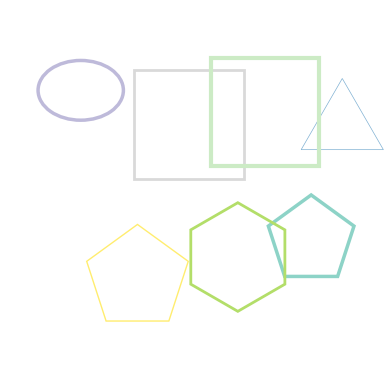[{"shape": "pentagon", "thickness": 2.5, "radius": 0.58, "center": [0.808, 0.377]}, {"shape": "oval", "thickness": 2.5, "radius": 0.55, "center": [0.21, 0.765]}, {"shape": "triangle", "thickness": 0.5, "radius": 0.62, "center": [0.889, 0.673]}, {"shape": "hexagon", "thickness": 2, "radius": 0.71, "center": [0.618, 0.332]}, {"shape": "square", "thickness": 2, "radius": 0.71, "center": [0.491, 0.676]}, {"shape": "square", "thickness": 3, "radius": 0.7, "center": [0.689, 0.709]}, {"shape": "pentagon", "thickness": 1, "radius": 0.69, "center": [0.357, 0.278]}]